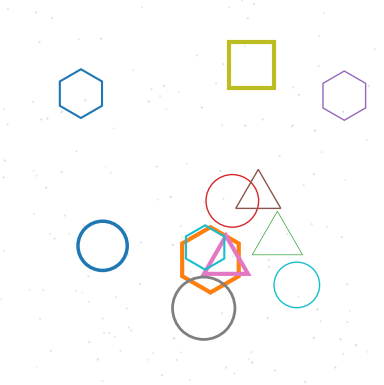[{"shape": "hexagon", "thickness": 1.5, "radius": 0.32, "center": [0.21, 0.757]}, {"shape": "circle", "thickness": 2.5, "radius": 0.32, "center": [0.267, 0.361]}, {"shape": "hexagon", "thickness": 3, "radius": 0.42, "center": [0.547, 0.325]}, {"shape": "triangle", "thickness": 0.5, "radius": 0.38, "center": [0.72, 0.376]}, {"shape": "circle", "thickness": 1, "radius": 0.34, "center": [0.603, 0.478]}, {"shape": "hexagon", "thickness": 1, "radius": 0.32, "center": [0.894, 0.752]}, {"shape": "triangle", "thickness": 1, "radius": 0.34, "center": [0.671, 0.492]}, {"shape": "triangle", "thickness": 3, "radius": 0.33, "center": [0.587, 0.322]}, {"shape": "circle", "thickness": 2, "radius": 0.41, "center": [0.529, 0.199]}, {"shape": "square", "thickness": 3, "radius": 0.3, "center": [0.653, 0.831]}, {"shape": "circle", "thickness": 1, "radius": 0.3, "center": [0.771, 0.26]}, {"shape": "hexagon", "thickness": 1.5, "radius": 0.29, "center": [0.533, 0.357]}]